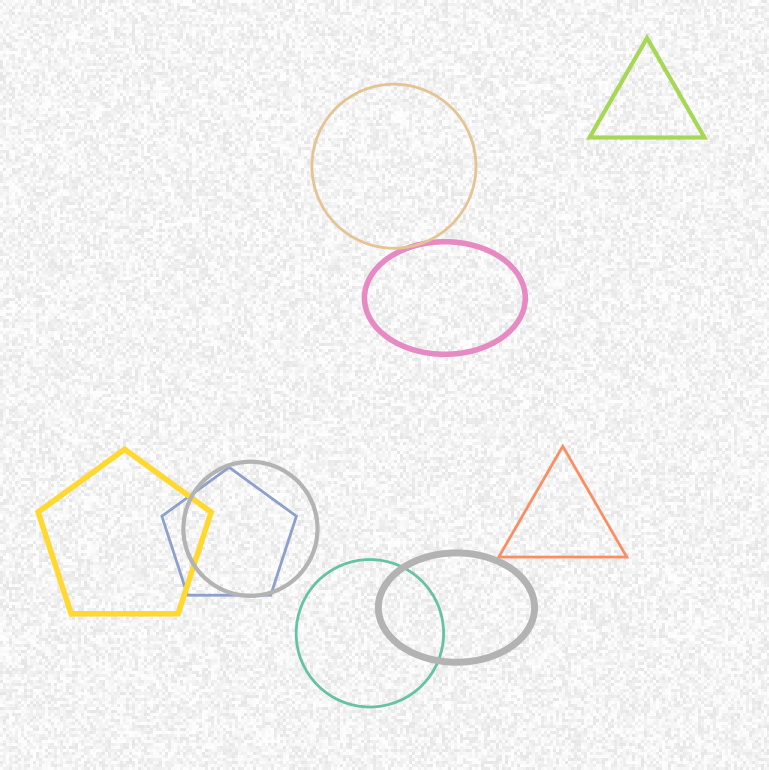[{"shape": "circle", "thickness": 1, "radius": 0.48, "center": [0.48, 0.178]}, {"shape": "triangle", "thickness": 1, "radius": 0.48, "center": [0.731, 0.325]}, {"shape": "pentagon", "thickness": 1, "radius": 0.46, "center": [0.298, 0.301]}, {"shape": "oval", "thickness": 2, "radius": 0.52, "center": [0.578, 0.613]}, {"shape": "triangle", "thickness": 1.5, "radius": 0.43, "center": [0.84, 0.864]}, {"shape": "pentagon", "thickness": 2, "radius": 0.59, "center": [0.162, 0.298]}, {"shape": "circle", "thickness": 1, "radius": 0.53, "center": [0.512, 0.784]}, {"shape": "oval", "thickness": 2.5, "radius": 0.51, "center": [0.593, 0.211]}, {"shape": "circle", "thickness": 1.5, "radius": 0.44, "center": [0.325, 0.313]}]